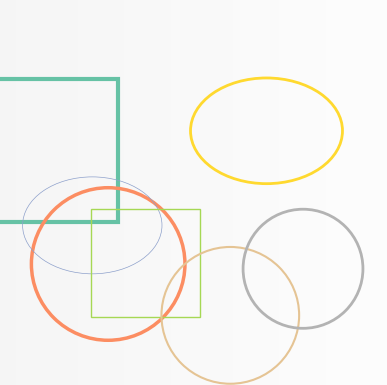[{"shape": "square", "thickness": 3, "radius": 0.92, "center": [0.12, 0.609]}, {"shape": "circle", "thickness": 2.5, "radius": 0.99, "center": [0.279, 0.314]}, {"shape": "oval", "thickness": 0.5, "radius": 0.9, "center": [0.238, 0.415]}, {"shape": "square", "thickness": 1, "radius": 0.7, "center": [0.376, 0.318]}, {"shape": "oval", "thickness": 2, "radius": 0.98, "center": [0.688, 0.66]}, {"shape": "circle", "thickness": 1.5, "radius": 0.89, "center": [0.594, 0.181]}, {"shape": "circle", "thickness": 2, "radius": 0.77, "center": [0.782, 0.302]}]